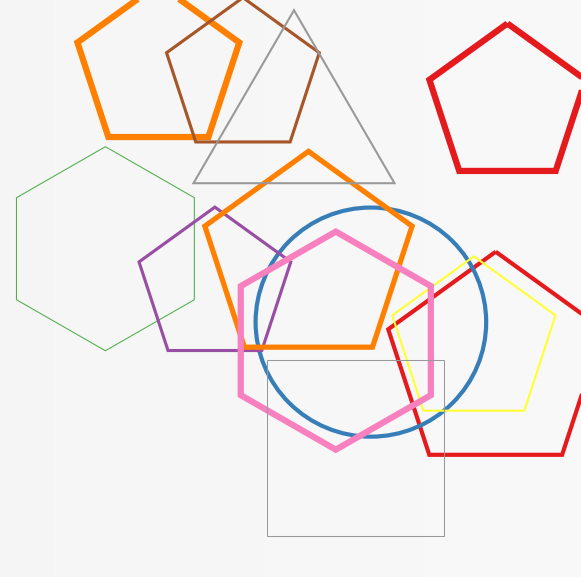[{"shape": "pentagon", "thickness": 2, "radius": 0.97, "center": [0.853, 0.369]}, {"shape": "pentagon", "thickness": 3, "radius": 0.71, "center": [0.873, 0.817]}, {"shape": "circle", "thickness": 2, "radius": 0.99, "center": [0.638, 0.441]}, {"shape": "hexagon", "thickness": 0.5, "radius": 0.88, "center": [0.181, 0.568]}, {"shape": "pentagon", "thickness": 1.5, "radius": 0.69, "center": [0.37, 0.503]}, {"shape": "pentagon", "thickness": 2.5, "radius": 0.94, "center": [0.531, 0.55]}, {"shape": "pentagon", "thickness": 3, "radius": 0.73, "center": [0.272, 0.88]}, {"shape": "pentagon", "thickness": 1, "radius": 0.74, "center": [0.815, 0.407]}, {"shape": "pentagon", "thickness": 1.5, "radius": 0.69, "center": [0.418, 0.865]}, {"shape": "hexagon", "thickness": 3, "radius": 0.94, "center": [0.578, 0.409]}, {"shape": "triangle", "thickness": 1, "radius": 1.0, "center": [0.506, 0.782]}, {"shape": "square", "thickness": 0.5, "radius": 0.76, "center": [0.612, 0.224]}]